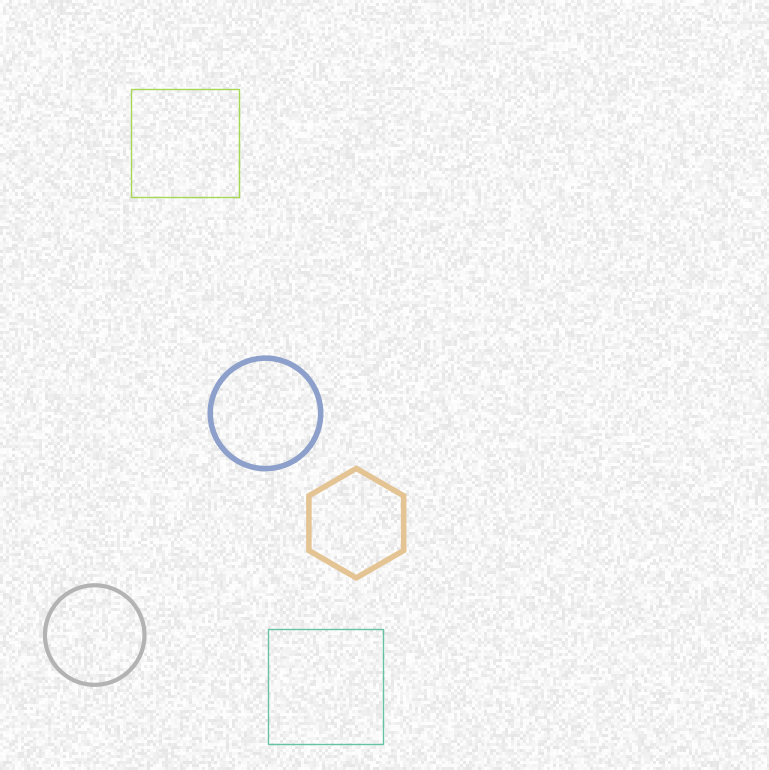[{"shape": "square", "thickness": 0.5, "radius": 0.37, "center": [0.422, 0.109]}, {"shape": "circle", "thickness": 2, "radius": 0.36, "center": [0.345, 0.463]}, {"shape": "square", "thickness": 0.5, "radius": 0.35, "center": [0.241, 0.814]}, {"shape": "hexagon", "thickness": 2, "radius": 0.36, "center": [0.463, 0.321]}, {"shape": "circle", "thickness": 1.5, "radius": 0.32, "center": [0.123, 0.175]}]